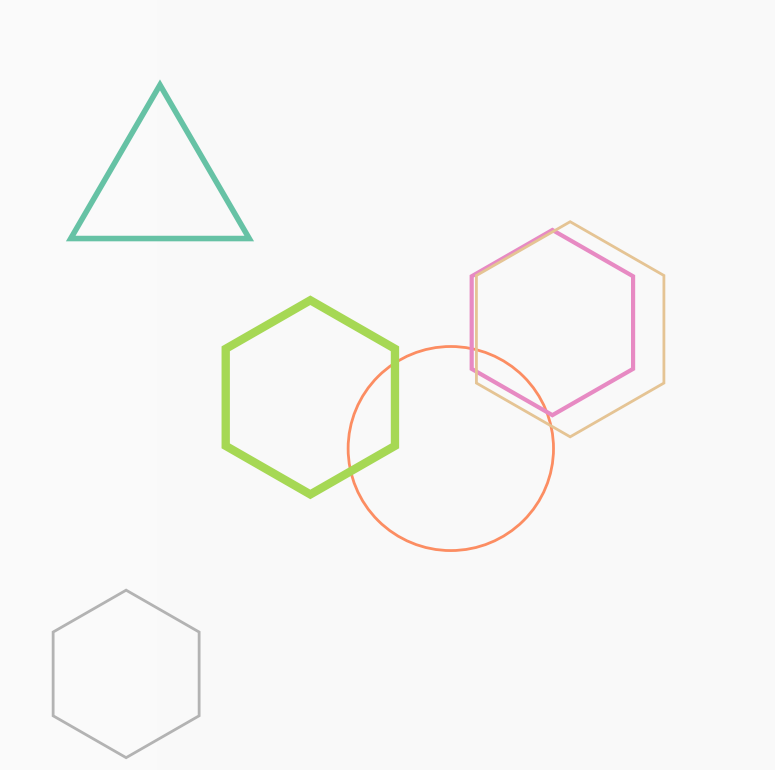[{"shape": "triangle", "thickness": 2, "radius": 0.66, "center": [0.206, 0.757]}, {"shape": "circle", "thickness": 1, "radius": 0.66, "center": [0.582, 0.417]}, {"shape": "hexagon", "thickness": 1.5, "radius": 0.6, "center": [0.713, 0.581]}, {"shape": "hexagon", "thickness": 3, "radius": 0.63, "center": [0.4, 0.484]}, {"shape": "hexagon", "thickness": 1, "radius": 0.7, "center": [0.736, 0.572]}, {"shape": "hexagon", "thickness": 1, "radius": 0.54, "center": [0.163, 0.125]}]